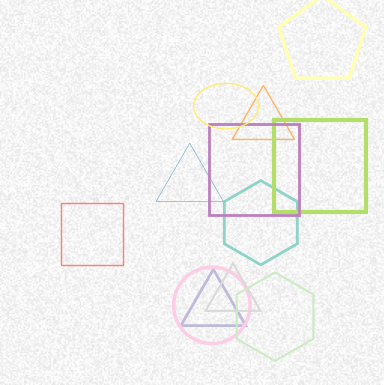[{"shape": "hexagon", "thickness": 2, "radius": 0.55, "center": [0.677, 0.422]}, {"shape": "pentagon", "thickness": 2.5, "radius": 0.59, "center": [0.837, 0.893]}, {"shape": "triangle", "thickness": 2, "radius": 0.49, "center": [0.554, 0.203]}, {"shape": "square", "thickness": 1, "radius": 0.4, "center": [0.24, 0.393]}, {"shape": "triangle", "thickness": 0.5, "radius": 0.51, "center": [0.493, 0.527]}, {"shape": "triangle", "thickness": 1, "radius": 0.47, "center": [0.684, 0.685]}, {"shape": "square", "thickness": 3, "radius": 0.6, "center": [0.832, 0.57]}, {"shape": "circle", "thickness": 2.5, "radius": 0.5, "center": [0.55, 0.207]}, {"shape": "triangle", "thickness": 1.5, "radius": 0.41, "center": [0.605, 0.234]}, {"shape": "square", "thickness": 2, "radius": 0.59, "center": [0.659, 0.559]}, {"shape": "hexagon", "thickness": 1.5, "radius": 0.58, "center": [0.714, 0.178]}, {"shape": "oval", "thickness": 1, "radius": 0.42, "center": [0.587, 0.724]}]